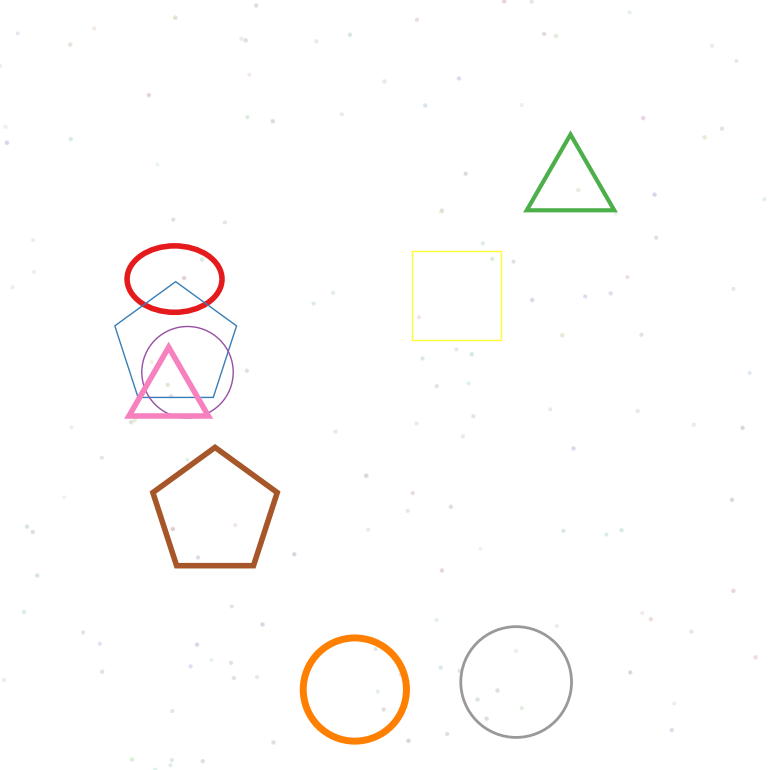[{"shape": "oval", "thickness": 2, "radius": 0.31, "center": [0.227, 0.638]}, {"shape": "pentagon", "thickness": 0.5, "radius": 0.42, "center": [0.228, 0.551]}, {"shape": "triangle", "thickness": 1.5, "radius": 0.33, "center": [0.741, 0.76]}, {"shape": "circle", "thickness": 0.5, "radius": 0.3, "center": [0.244, 0.517]}, {"shape": "circle", "thickness": 2.5, "radius": 0.34, "center": [0.461, 0.104]}, {"shape": "square", "thickness": 0.5, "radius": 0.29, "center": [0.592, 0.616]}, {"shape": "pentagon", "thickness": 2, "radius": 0.42, "center": [0.279, 0.334]}, {"shape": "triangle", "thickness": 2, "radius": 0.3, "center": [0.219, 0.49]}, {"shape": "circle", "thickness": 1, "radius": 0.36, "center": [0.67, 0.114]}]